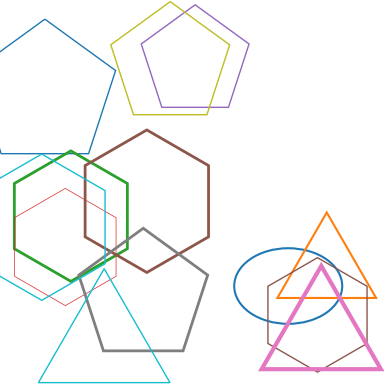[{"shape": "pentagon", "thickness": 1, "radius": 0.97, "center": [0.117, 0.757]}, {"shape": "oval", "thickness": 1.5, "radius": 0.7, "center": [0.749, 0.257]}, {"shape": "triangle", "thickness": 1.5, "radius": 0.74, "center": [0.849, 0.3]}, {"shape": "hexagon", "thickness": 2, "radius": 0.85, "center": [0.184, 0.439]}, {"shape": "hexagon", "thickness": 0.5, "radius": 0.76, "center": [0.17, 0.358]}, {"shape": "pentagon", "thickness": 1, "radius": 0.74, "center": [0.507, 0.84]}, {"shape": "hexagon", "thickness": 2, "radius": 0.93, "center": [0.381, 0.477]}, {"shape": "hexagon", "thickness": 1, "radius": 0.74, "center": [0.825, 0.182]}, {"shape": "triangle", "thickness": 3, "radius": 0.89, "center": [0.834, 0.131]}, {"shape": "pentagon", "thickness": 2, "radius": 0.88, "center": [0.372, 0.231]}, {"shape": "pentagon", "thickness": 1, "radius": 0.81, "center": [0.442, 0.833]}, {"shape": "hexagon", "thickness": 1, "radius": 0.95, "center": [0.108, 0.41]}, {"shape": "triangle", "thickness": 1, "radius": 0.99, "center": [0.271, 0.105]}]